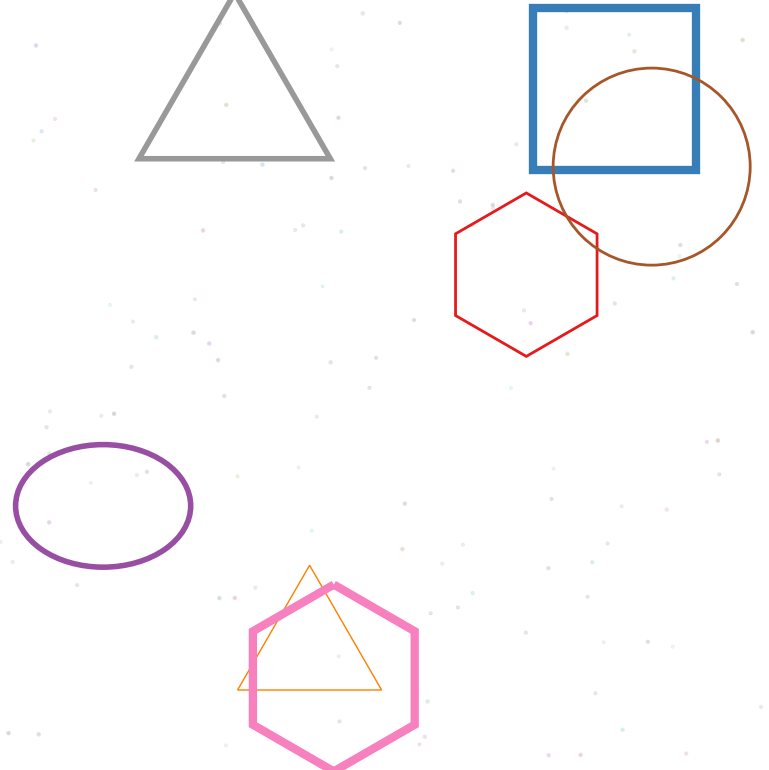[{"shape": "hexagon", "thickness": 1, "radius": 0.53, "center": [0.684, 0.643]}, {"shape": "square", "thickness": 3, "radius": 0.53, "center": [0.798, 0.884]}, {"shape": "oval", "thickness": 2, "radius": 0.57, "center": [0.134, 0.343]}, {"shape": "triangle", "thickness": 0.5, "radius": 0.54, "center": [0.402, 0.158]}, {"shape": "circle", "thickness": 1, "radius": 0.64, "center": [0.846, 0.784]}, {"shape": "hexagon", "thickness": 3, "radius": 0.61, "center": [0.434, 0.119]}, {"shape": "triangle", "thickness": 2, "radius": 0.72, "center": [0.305, 0.866]}]